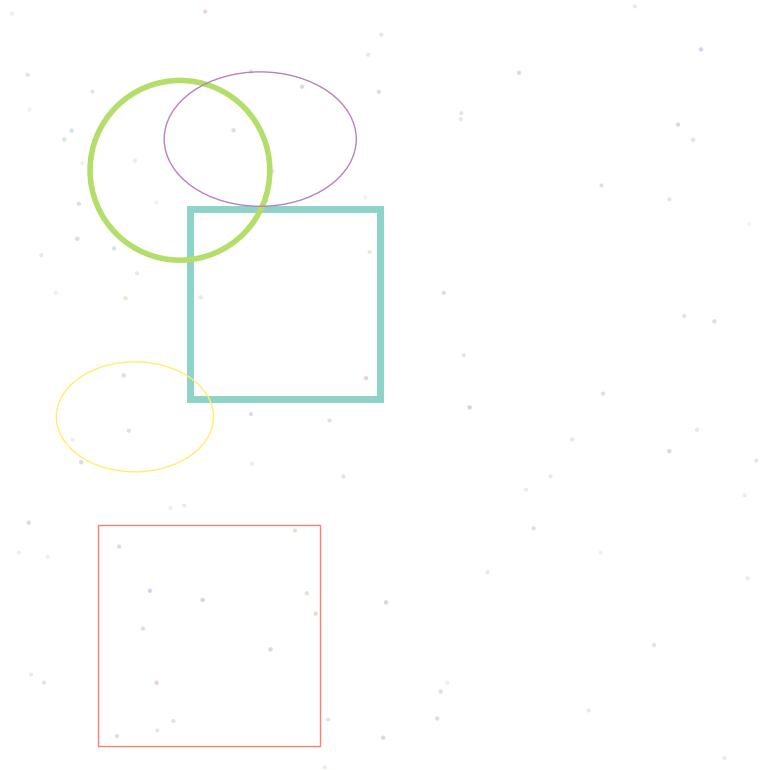[{"shape": "square", "thickness": 2.5, "radius": 0.62, "center": [0.37, 0.605]}, {"shape": "square", "thickness": 0.5, "radius": 0.72, "center": [0.271, 0.175]}, {"shape": "circle", "thickness": 2, "radius": 0.58, "center": [0.234, 0.779]}, {"shape": "oval", "thickness": 0.5, "radius": 0.62, "center": [0.338, 0.819]}, {"shape": "oval", "thickness": 0.5, "radius": 0.51, "center": [0.175, 0.459]}]